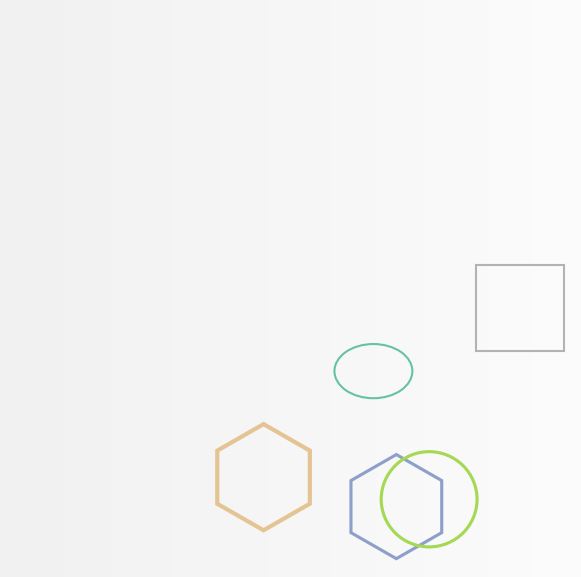[{"shape": "oval", "thickness": 1, "radius": 0.34, "center": [0.642, 0.357]}, {"shape": "hexagon", "thickness": 1.5, "radius": 0.45, "center": [0.682, 0.122]}, {"shape": "circle", "thickness": 1.5, "radius": 0.41, "center": [0.738, 0.135]}, {"shape": "hexagon", "thickness": 2, "radius": 0.46, "center": [0.453, 0.173]}, {"shape": "square", "thickness": 1, "radius": 0.38, "center": [0.895, 0.466]}]